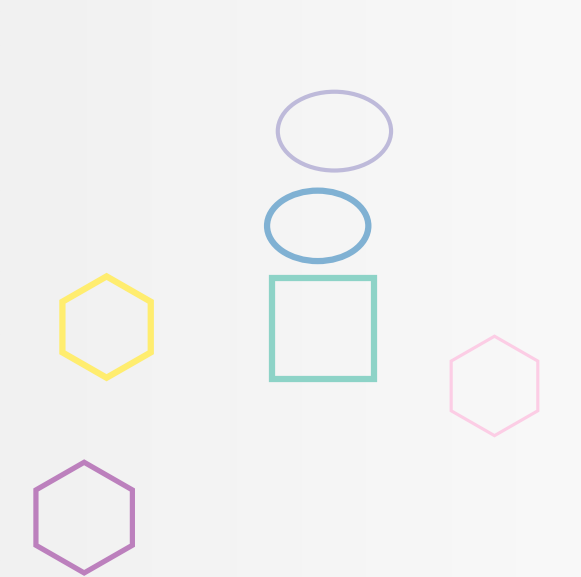[{"shape": "square", "thickness": 3, "radius": 0.44, "center": [0.555, 0.43]}, {"shape": "oval", "thickness": 2, "radius": 0.49, "center": [0.575, 0.772]}, {"shape": "oval", "thickness": 3, "radius": 0.44, "center": [0.547, 0.608]}, {"shape": "hexagon", "thickness": 1.5, "radius": 0.43, "center": [0.851, 0.331]}, {"shape": "hexagon", "thickness": 2.5, "radius": 0.48, "center": [0.145, 0.103]}, {"shape": "hexagon", "thickness": 3, "radius": 0.44, "center": [0.183, 0.433]}]